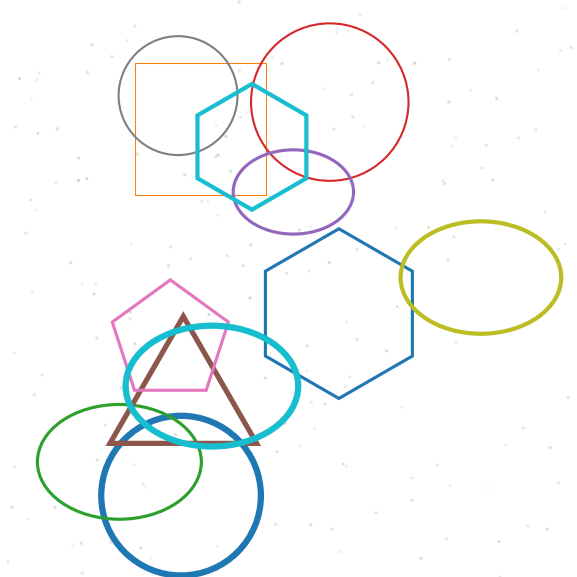[{"shape": "circle", "thickness": 3, "radius": 0.69, "center": [0.314, 0.141]}, {"shape": "hexagon", "thickness": 1.5, "radius": 0.73, "center": [0.587, 0.456]}, {"shape": "square", "thickness": 0.5, "radius": 0.57, "center": [0.347, 0.776]}, {"shape": "oval", "thickness": 1.5, "radius": 0.71, "center": [0.207, 0.199]}, {"shape": "circle", "thickness": 1, "radius": 0.68, "center": [0.571, 0.822]}, {"shape": "oval", "thickness": 1.5, "radius": 0.52, "center": [0.508, 0.667]}, {"shape": "triangle", "thickness": 2.5, "radius": 0.73, "center": [0.317, 0.305]}, {"shape": "pentagon", "thickness": 1.5, "radius": 0.53, "center": [0.295, 0.409]}, {"shape": "circle", "thickness": 1, "radius": 0.51, "center": [0.308, 0.834]}, {"shape": "oval", "thickness": 2, "radius": 0.7, "center": [0.833, 0.519]}, {"shape": "oval", "thickness": 3, "radius": 0.75, "center": [0.367, 0.331]}, {"shape": "hexagon", "thickness": 2, "radius": 0.54, "center": [0.436, 0.745]}]